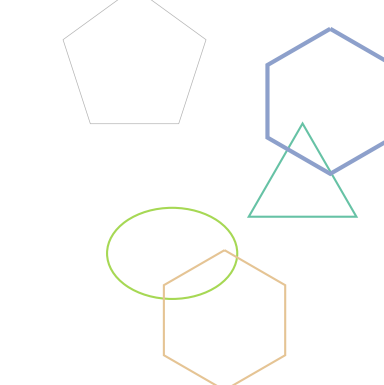[{"shape": "triangle", "thickness": 1.5, "radius": 0.81, "center": [0.786, 0.518]}, {"shape": "hexagon", "thickness": 3, "radius": 0.94, "center": [0.858, 0.737]}, {"shape": "oval", "thickness": 1.5, "radius": 0.85, "center": [0.447, 0.342]}, {"shape": "hexagon", "thickness": 1.5, "radius": 0.91, "center": [0.583, 0.168]}, {"shape": "pentagon", "thickness": 0.5, "radius": 0.98, "center": [0.349, 0.837]}]